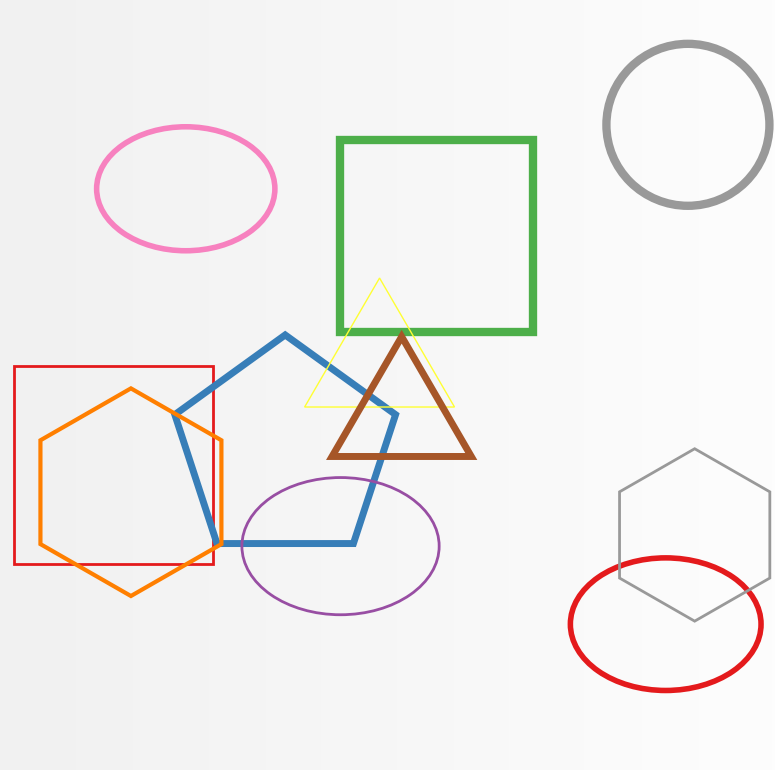[{"shape": "oval", "thickness": 2, "radius": 0.62, "center": [0.859, 0.189]}, {"shape": "square", "thickness": 1, "radius": 0.64, "center": [0.146, 0.396]}, {"shape": "pentagon", "thickness": 2.5, "radius": 0.75, "center": [0.368, 0.415]}, {"shape": "square", "thickness": 3, "radius": 0.63, "center": [0.563, 0.693]}, {"shape": "oval", "thickness": 1, "radius": 0.64, "center": [0.439, 0.291]}, {"shape": "hexagon", "thickness": 1.5, "radius": 0.67, "center": [0.169, 0.361]}, {"shape": "triangle", "thickness": 0.5, "radius": 0.56, "center": [0.49, 0.527]}, {"shape": "triangle", "thickness": 2.5, "radius": 0.52, "center": [0.518, 0.459]}, {"shape": "oval", "thickness": 2, "radius": 0.58, "center": [0.24, 0.755]}, {"shape": "circle", "thickness": 3, "radius": 0.53, "center": [0.888, 0.838]}, {"shape": "hexagon", "thickness": 1, "radius": 0.56, "center": [0.896, 0.305]}]